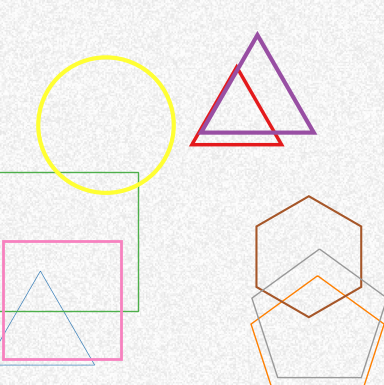[{"shape": "triangle", "thickness": 2.5, "radius": 0.67, "center": [0.615, 0.691]}, {"shape": "triangle", "thickness": 0.5, "radius": 0.81, "center": [0.105, 0.133]}, {"shape": "square", "thickness": 1, "radius": 0.9, "center": [0.178, 0.373]}, {"shape": "triangle", "thickness": 3, "radius": 0.84, "center": [0.669, 0.74]}, {"shape": "pentagon", "thickness": 1, "radius": 0.91, "center": [0.825, 0.102]}, {"shape": "circle", "thickness": 3, "radius": 0.88, "center": [0.275, 0.675]}, {"shape": "hexagon", "thickness": 1.5, "radius": 0.79, "center": [0.802, 0.333]}, {"shape": "square", "thickness": 2, "radius": 0.77, "center": [0.161, 0.221]}, {"shape": "pentagon", "thickness": 1, "radius": 0.92, "center": [0.83, 0.169]}]